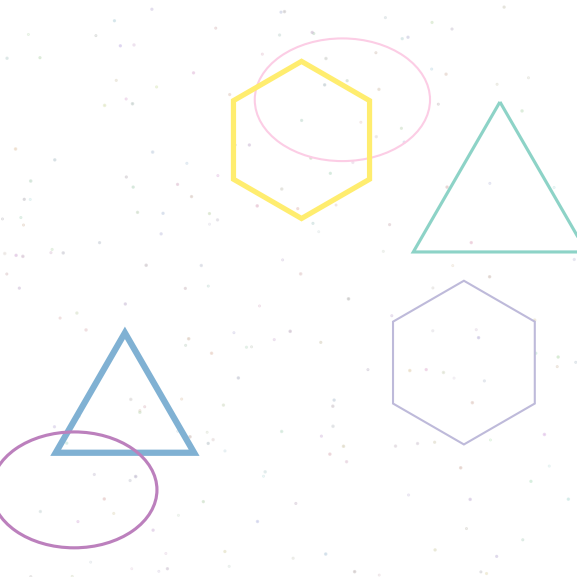[{"shape": "triangle", "thickness": 1.5, "radius": 0.87, "center": [0.866, 0.649]}, {"shape": "hexagon", "thickness": 1, "radius": 0.71, "center": [0.803, 0.371]}, {"shape": "triangle", "thickness": 3, "radius": 0.69, "center": [0.216, 0.284]}, {"shape": "oval", "thickness": 1, "radius": 0.76, "center": [0.593, 0.826]}, {"shape": "oval", "thickness": 1.5, "radius": 0.72, "center": [0.128, 0.151]}, {"shape": "hexagon", "thickness": 2.5, "radius": 0.68, "center": [0.522, 0.757]}]